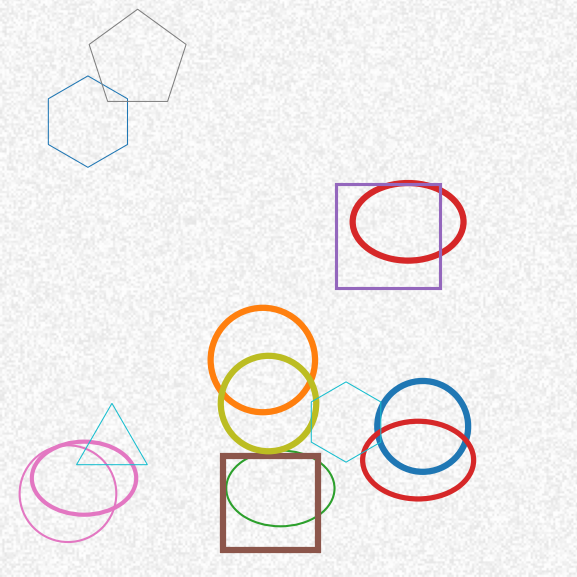[{"shape": "hexagon", "thickness": 0.5, "radius": 0.4, "center": [0.152, 0.789]}, {"shape": "circle", "thickness": 3, "radius": 0.39, "center": [0.732, 0.261]}, {"shape": "circle", "thickness": 3, "radius": 0.45, "center": [0.455, 0.376]}, {"shape": "oval", "thickness": 1, "radius": 0.47, "center": [0.486, 0.153]}, {"shape": "oval", "thickness": 2.5, "radius": 0.48, "center": [0.724, 0.202]}, {"shape": "oval", "thickness": 3, "radius": 0.48, "center": [0.707, 0.615]}, {"shape": "square", "thickness": 1.5, "radius": 0.45, "center": [0.672, 0.591]}, {"shape": "square", "thickness": 3, "radius": 0.41, "center": [0.469, 0.128]}, {"shape": "oval", "thickness": 2, "radius": 0.45, "center": [0.145, 0.171]}, {"shape": "circle", "thickness": 1, "radius": 0.42, "center": [0.118, 0.144]}, {"shape": "pentagon", "thickness": 0.5, "radius": 0.44, "center": [0.238, 0.895]}, {"shape": "circle", "thickness": 3, "radius": 0.41, "center": [0.465, 0.3]}, {"shape": "triangle", "thickness": 0.5, "radius": 0.35, "center": [0.194, 0.23]}, {"shape": "hexagon", "thickness": 0.5, "radius": 0.35, "center": [0.599, 0.268]}]